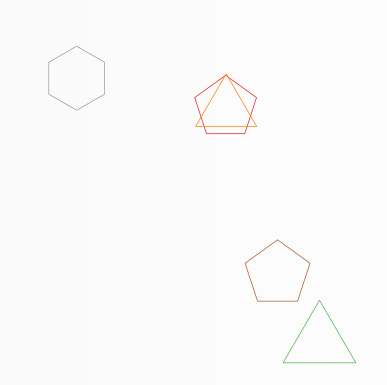[{"shape": "pentagon", "thickness": 0.5, "radius": 0.42, "center": [0.582, 0.721]}, {"shape": "triangle", "thickness": 0.5, "radius": 0.54, "center": [0.824, 0.112]}, {"shape": "triangle", "thickness": 0.5, "radius": 0.46, "center": [0.584, 0.717]}, {"shape": "pentagon", "thickness": 0.5, "radius": 0.44, "center": [0.716, 0.289]}, {"shape": "hexagon", "thickness": 0.5, "radius": 0.42, "center": [0.198, 0.797]}]